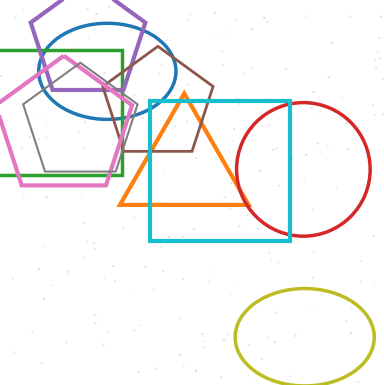[{"shape": "oval", "thickness": 2.5, "radius": 0.89, "center": [0.279, 0.815]}, {"shape": "triangle", "thickness": 3, "radius": 0.96, "center": [0.479, 0.564]}, {"shape": "square", "thickness": 2.5, "radius": 0.81, "center": [0.155, 0.708]}, {"shape": "circle", "thickness": 2.5, "radius": 0.87, "center": [0.788, 0.56]}, {"shape": "pentagon", "thickness": 3, "radius": 0.78, "center": [0.229, 0.893]}, {"shape": "pentagon", "thickness": 2, "radius": 0.75, "center": [0.41, 0.729]}, {"shape": "pentagon", "thickness": 3, "radius": 0.93, "center": [0.166, 0.669]}, {"shape": "pentagon", "thickness": 1.5, "radius": 0.78, "center": [0.209, 0.681]}, {"shape": "oval", "thickness": 2.5, "radius": 0.9, "center": [0.791, 0.124]}, {"shape": "square", "thickness": 3, "radius": 0.91, "center": [0.571, 0.557]}]